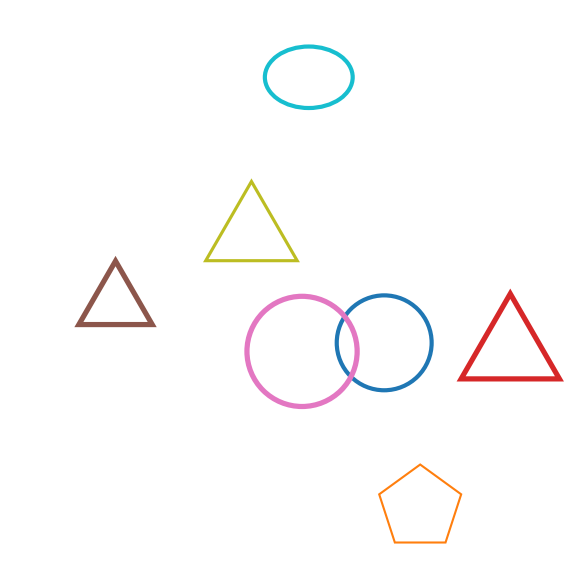[{"shape": "circle", "thickness": 2, "radius": 0.41, "center": [0.665, 0.406]}, {"shape": "pentagon", "thickness": 1, "radius": 0.37, "center": [0.728, 0.12]}, {"shape": "triangle", "thickness": 2.5, "radius": 0.49, "center": [0.884, 0.392]}, {"shape": "triangle", "thickness": 2.5, "radius": 0.37, "center": [0.2, 0.474]}, {"shape": "circle", "thickness": 2.5, "radius": 0.48, "center": [0.523, 0.391]}, {"shape": "triangle", "thickness": 1.5, "radius": 0.46, "center": [0.435, 0.593]}, {"shape": "oval", "thickness": 2, "radius": 0.38, "center": [0.535, 0.865]}]